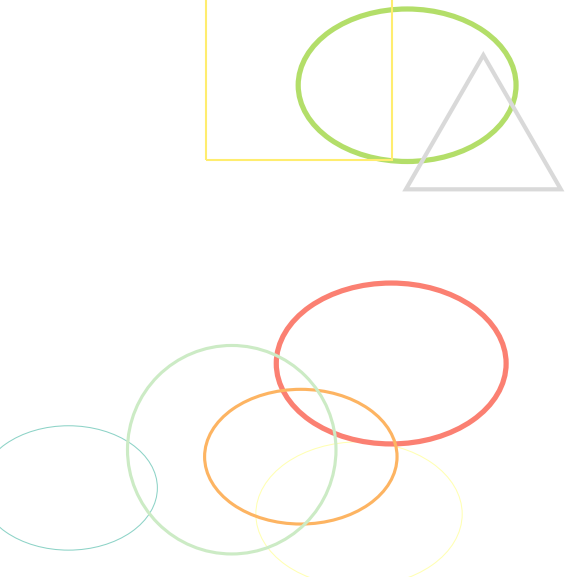[{"shape": "oval", "thickness": 0.5, "radius": 0.77, "center": [0.119, 0.154]}, {"shape": "oval", "thickness": 0.5, "radius": 0.89, "center": [0.622, 0.109]}, {"shape": "oval", "thickness": 2.5, "radius": 0.99, "center": [0.677, 0.37]}, {"shape": "oval", "thickness": 1.5, "radius": 0.83, "center": [0.521, 0.208]}, {"shape": "oval", "thickness": 2.5, "radius": 0.94, "center": [0.705, 0.852]}, {"shape": "triangle", "thickness": 2, "radius": 0.77, "center": [0.837, 0.749]}, {"shape": "circle", "thickness": 1.5, "radius": 0.9, "center": [0.401, 0.22]}, {"shape": "square", "thickness": 1, "radius": 0.81, "center": [0.518, 0.884]}]